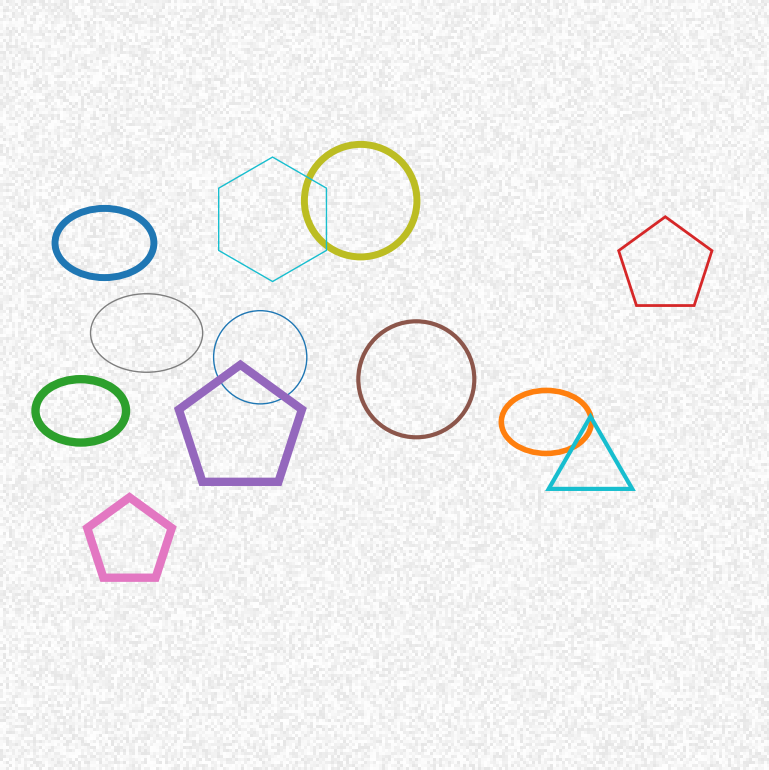[{"shape": "oval", "thickness": 2.5, "radius": 0.32, "center": [0.136, 0.684]}, {"shape": "circle", "thickness": 0.5, "radius": 0.3, "center": [0.338, 0.536]}, {"shape": "oval", "thickness": 2, "radius": 0.29, "center": [0.71, 0.452]}, {"shape": "oval", "thickness": 3, "radius": 0.29, "center": [0.105, 0.466]}, {"shape": "pentagon", "thickness": 1, "radius": 0.32, "center": [0.864, 0.655]}, {"shape": "pentagon", "thickness": 3, "radius": 0.42, "center": [0.312, 0.442]}, {"shape": "circle", "thickness": 1.5, "radius": 0.38, "center": [0.541, 0.507]}, {"shape": "pentagon", "thickness": 3, "radius": 0.29, "center": [0.168, 0.296]}, {"shape": "oval", "thickness": 0.5, "radius": 0.36, "center": [0.19, 0.568]}, {"shape": "circle", "thickness": 2.5, "radius": 0.37, "center": [0.468, 0.739]}, {"shape": "hexagon", "thickness": 0.5, "radius": 0.4, "center": [0.354, 0.715]}, {"shape": "triangle", "thickness": 1.5, "radius": 0.31, "center": [0.767, 0.396]}]